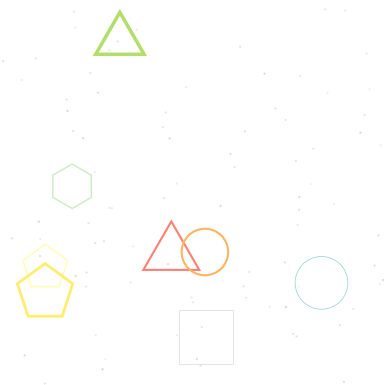[{"shape": "circle", "thickness": 0.5, "radius": 0.34, "center": [0.835, 0.265]}, {"shape": "pentagon", "thickness": 1, "radius": 0.31, "center": [0.118, 0.304]}, {"shape": "triangle", "thickness": 1.5, "radius": 0.42, "center": [0.445, 0.341]}, {"shape": "circle", "thickness": 1.5, "radius": 0.3, "center": [0.532, 0.345]}, {"shape": "triangle", "thickness": 2.5, "radius": 0.36, "center": [0.311, 0.895]}, {"shape": "square", "thickness": 0.5, "radius": 0.35, "center": [0.535, 0.124]}, {"shape": "hexagon", "thickness": 1, "radius": 0.29, "center": [0.187, 0.516]}, {"shape": "pentagon", "thickness": 2, "radius": 0.38, "center": [0.117, 0.24]}]